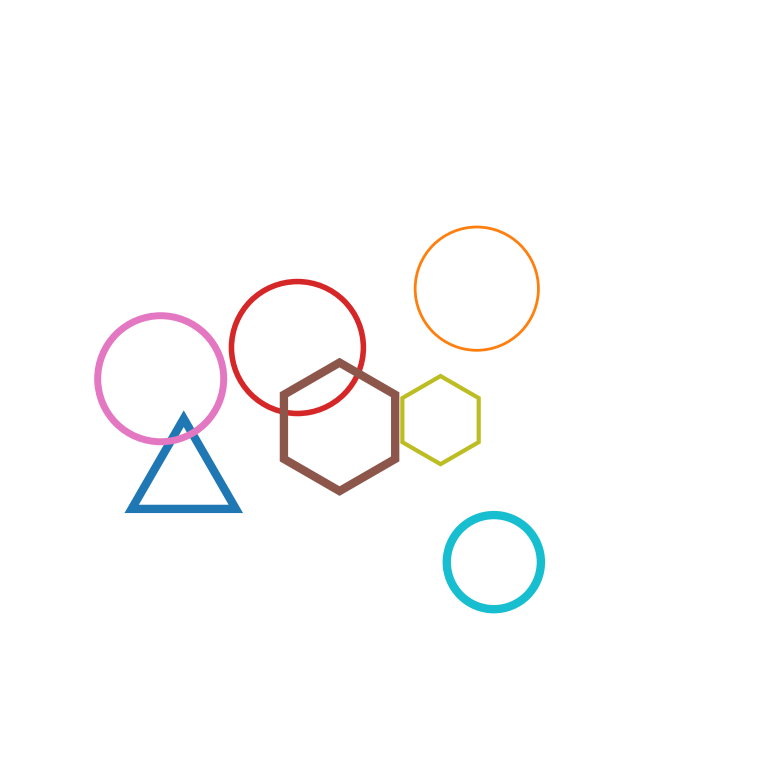[{"shape": "triangle", "thickness": 3, "radius": 0.39, "center": [0.239, 0.378]}, {"shape": "circle", "thickness": 1, "radius": 0.4, "center": [0.619, 0.625]}, {"shape": "circle", "thickness": 2, "radius": 0.43, "center": [0.386, 0.549]}, {"shape": "hexagon", "thickness": 3, "radius": 0.42, "center": [0.441, 0.446]}, {"shape": "circle", "thickness": 2.5, "radius": 0.41, "center": [0.209, 0.508]}, {"shape": "hexagon", "thickness": 1.5, "radius": 0.29, "center": [0.572, 0.454]}, {"shape": "circle", "thickness": 3, "radius": 0.31, "center": [0.641, 0.27]}]